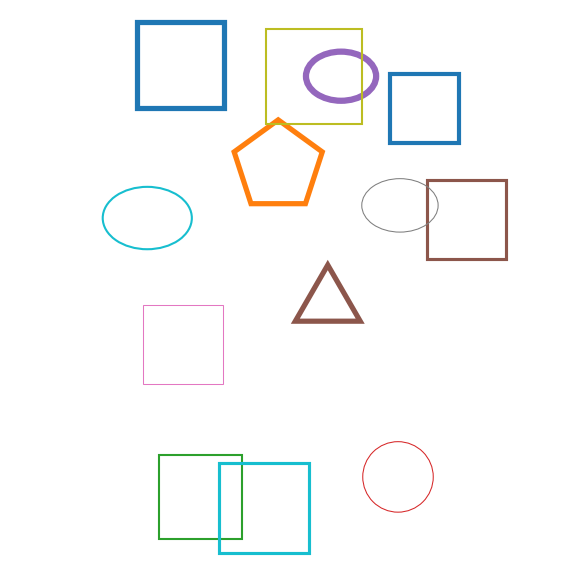[{"shape": "square", "thickness": 2, "radius": 0.3, "center": [0.735, 0.811]}, {"shape": "square", "thickness": 2.5, "radius": 0.37, "center": [0.313, 0.886]}, {"shape": "pentagon", "thickness": 2.5, "radius": 0.4, "center": [0.482, 0.711]}, {"shape": "square", "thickness": 1, "radius": 0.36, "center": [0.348, 0.138]}, {"shape": "circle", "thickness": 0.5, "radius": 0.31, "center": [0.689, 0.173]}, {"shape": "oval", "thickness": 3, "radius": 0.3, "center": [0.591, 0.867]}, {"shape": "square", "thickness": 1.5, "radius": 0.34, "center": [0.809, 0.618]}, {"shape": "triangle", "thickness": 2.5, "radius": 0.32, "center": [0.568, 0.475]}, {"shape": "square", "thickness": 0.5, "radius": 0.35, "center": [0.317, 0.403]}, {"shape": "oval", "thickness": 0.5, "radius": 0.33, "center": [0.693, 0.644]}, {"shape": "square", "thickness": 1, "radius": 0.41, "center": [0.544, 0.867]}, {"shape": "square", "thickness": 1.5, "radius": 0.39, "center": [0.457, 0.12]}, {"shape": "oval", "thickness": 1, "radius": 0.39, "center": [0.255, 0.622]}]